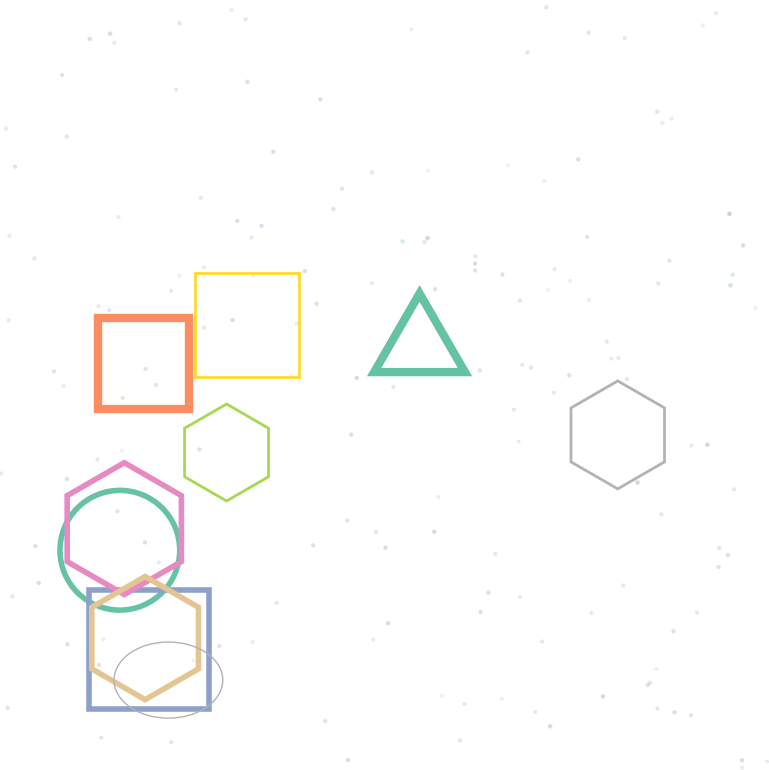[{"shape": "circle", "thickness": 2, "radius": 0.39, "center": [0.156, 0.285]}, {"shape": "triangle", "thickness": 3, "radius": 0.34, "center": [0.545, 0.551]}, {"shape": "square", "thickness": 3, "radius": 0.3, "center": [0.186, 0.528]}, {"shape": "square", "thickness": 2, "radius": 0.39, "center": [0.194, 0.156]}, {"shape": "hexagon", "thickness": 2, "radius": 0.43, "center": [0.161, 0.313]}, {"shape": "hexagon", "thickness": 1, "radius": 0.31, "center": [0.294, 0.412]}, {"shape": "square", "thickness": 1, "radius": 0.34, "center": [0.32, 0.577]}, {"shape": "hexagon", "thickness": 2, "radius": 0.4, "center": [0.188, 0.171]}, {"shape": "hexagon", "thickness": 1, "radius": 0.35, "center": [0.802, 0.435]}, {"shape": "oval", "thickness": 0.5, "radius": 0.35, "center": [0.219, 0.117]}]